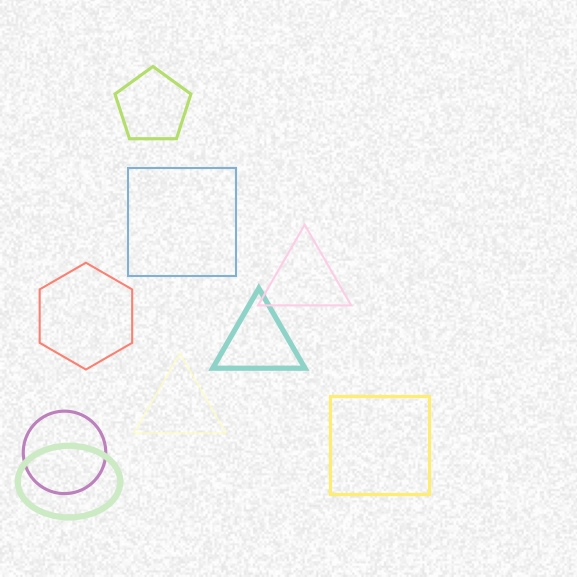[{"shape": "triangle", "thickness": 2.5, "radius": 0.46, "center": [0.448, 0.408]}, {"shape": "triangle", "thickness": 0.5, "radius": 0.46, "center": [0.312, 0.295]}, {"shape": "hexagon", "thickness": 1, "radius": 0.46, "center": [0.149, 0.452]}, {"shape": "square", "thickness": 1, "radius": 0.47, "center": [0.315, 0.615]}, {"shape": "pentagon", "thickness": 1.5, "radius": 0.35, "center": [0.265, 0.815]}, {"shape": "triangle", "thickness": 1, "radius": 0.47, "center": [0.528, 0.517]}, {"shape": "circle", "thickness": 1.5, "radius": 0.36, "center": [0.112, 0.216]}, {"shape": "oval", "thickness": 3, "radius": 0.44, "center": [0.12, 0.165]}, {"shape": "square", "thickness": 1.5, "radius": 0.43, "center": [0.657, 0.228]}]